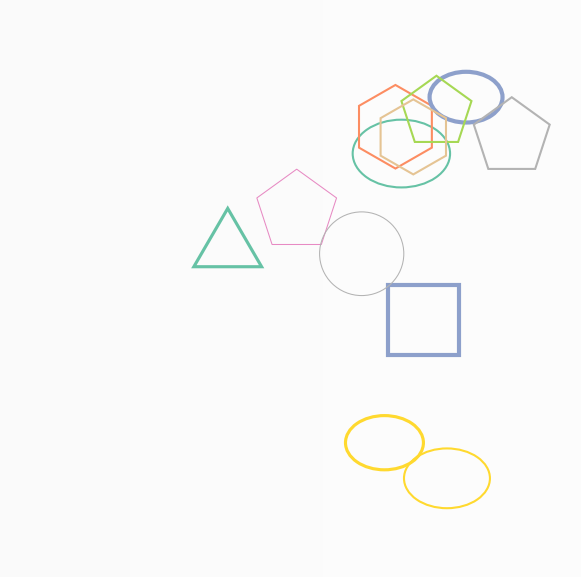[{"shape": "oval", "thickness": 1, "radius": 0.42, "center": [0.691, 0.733]}, {"shape": "triangle", "thickness": 1.5, "radius": 0.34, "center": [0.392, 0.571]}, {"shape": "hexagon", "thickness": 1, "radius": 0.36, "center": [0.68, 0.78]}, {"shape": "square", "thickness": 2, "radius": 0.3, "center": [0.729, 0.445]}, {"shape": "oval", "thickness": 2, "radius": 0.31, "center": [0.802, 0.831]}, {"shape": "pentagon", "thickness": 0.5, "radius": 0.36, "center": [0.51, 0.634]}, {"shape": "pentagon", "thickness": 1, "radius": 0.32, "center": [0.751, 0.805]}, {"shape": "oval", "thickness": 1.5, "radius": 0.34, "center": [0.661, 0.233]}, {"shape": "oval", "thickness": 1, "radius": 0.37, "center": [0.769, 0.171]}, {"shape": "hexagon", "thickness": 1, "radius": 0.32, "center": [0.711, 0.762]}, {"shape": "pentagon", "thickness": 1, "radius": 0.34, "center": [0.88, 0.762]}, {"shape": "circle", "thickness": 0.5, "radius": 0.36, "center": [0.622, 0.56]}]